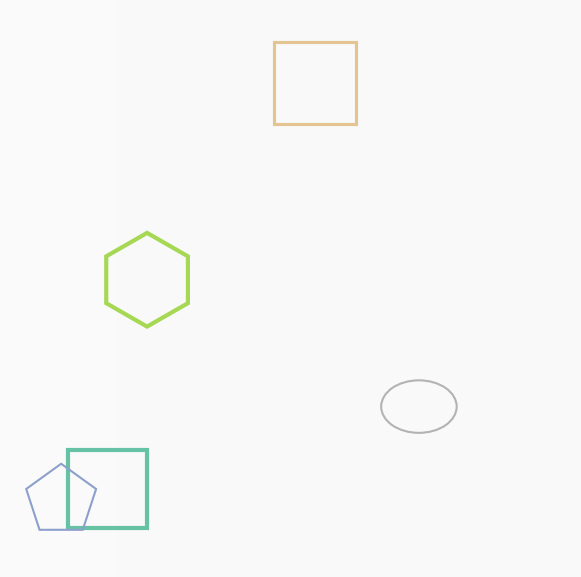[{"shape": "square", "thickness": 2, "radius": 0.34, "center": [0.184, 0.152]}, {"shape": "pentagon", "thickness": 1, "radius": 0.32, "center": [0.105, 0.133]}, {"shape": "hexagon", "thickness": 2, "radius": 0.41, "center": [0.253, 0.515]}, {"shape": "square", "thickness": 1.5, "radius": 0.35, "center": [0.542, 0.855]}, {"shape": "oval", "thickness": 1, "radius": 0.32, "center": [0.721, 0.295]}]